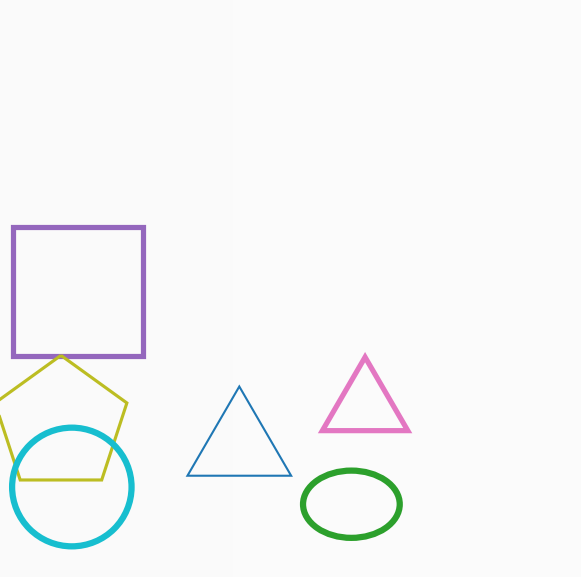[{"shape": "triangle", "thickness": 1, "radius": 0.51, "center": [0.412, 0.227]}, {"shape": "oval", "thickness": 3, "radius": 0.42, "center": [0.605, 0.126]}, {"shape": "square", "thickness": 2.5, "radius": 0.56, "center": [0.134, 0.495]}, {"shape": "triangle", "thickness": 2.5, "radius": 0.42, "center": [0.628, 0.296]}, {"shape": "pentagon", "thickness": 1.5, "radius": 0.6, "center": [0.105, 0.264]}, {"shape": "circle", "thickness": 3, "radius": 0.51, "center": [0.124, 0.156]}]